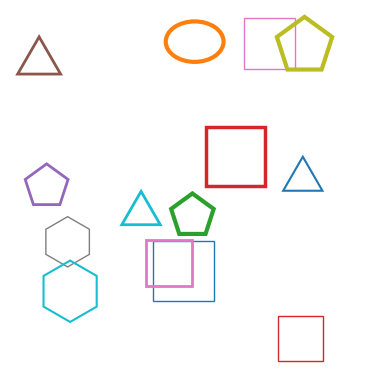[{"shape": "square", "thickness": 1, "radius": 0.39, "center": [0.477, 0.296]}, {"shape": "triangle", "thickness": 1.5, "radius": 0.29, "center": [0.787, 0.534]}, {"shape": "oval", "thickness": 3, "radius": 0.38, "center": [0.506, 0.892]}, {"shape": "pentagon", "thickness": 3, "radius": 0.29, "center": [0.5, 0.439]}, {"shape": "square", "thickness": 1, "radius": 0.3, "center": [0.781, 0.121]}, {"shape": "square", "thickness": 2.5, "radius": 0.38, "center": [0.611, 0.593]}, {"shape": "pentagon", "thickness": 2, "radius": 0.29, "center": [0.121, 0.516]}, {"shape": "triangle", "thickness": 2, "radius": 0.32, "center": [0.102, 0.84]}, {"shape": "square", "thickness": 1, "radius": 0.33, "center": [0.7, 0.888]}, {"shape": "square", "thickness": 2, "radius": 0.3, "center": [0.439, 0.317]}, {"shape": "hexagon", "thickness": 1, "radius": 0.33, "center": [0.176, 0.372]}, {"shape": "pentagon", "thickness": 3, "radius": 0.38, "center": [0.791, 0.881]}, {"shape": "hexagon", "thickness": 1.5, "radius": 0.4, "center": [0.182, 0.243]}, {"shape": "triangle", "thickness": 2, "radius": 0.29, "center": [0.366, 0.445]}]